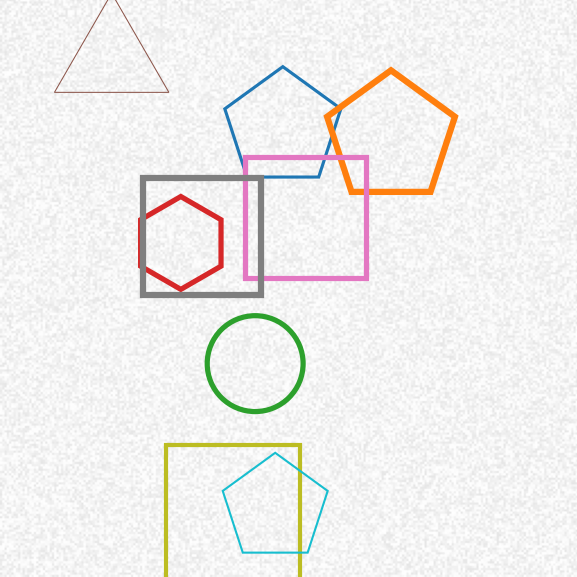[{"shape": "pentagon", "thickness": 1.5, "radius": 0.53, "center": [0.49, 0.778]}, {"shape": "pentagon", "thickness": 3, "radius": 0.58, "center": [0.677, 0.761]}, {"shape": "circle", "thickness": 2.5, "radius": 0.42, "center": [0.442, 0.369]}, {"shape": "hexagon", "thickness": 2.5, "radius": 0.4, "center": [0.313, 0.578]}, {"shape": "triangle", "thickness": 0.5, "radius": 0.57, "center": [0.193, 0.896]}, {"shape": "square", "thickness": 2.5, "radius": 0.52, "center": [0.53, 0.623]}, {"shape": "square", "thickness": 3, "radius": 0.51, "center": [0.35, 0.59]}, {"shape": "square", "thickness": 2, "radius": 0.58, "center": [0.403, 0.112]}, {"shape": "pentagon", "thickness": 1, "radius": 0.48, "center": [0.477, 0.12]}]